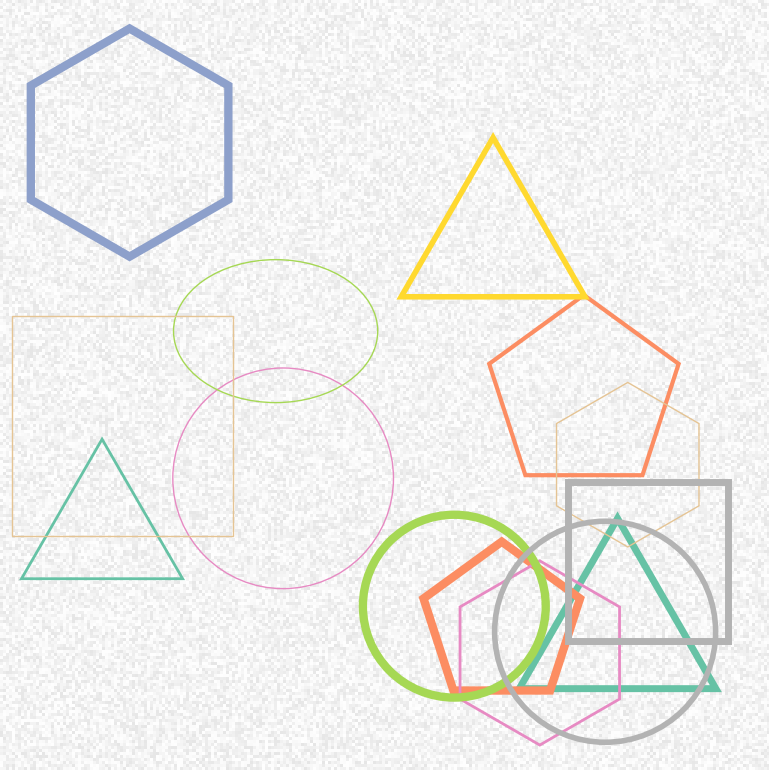[{"shape": "triangle", "thickness": 2.5, "radius": 0.74, "center": [0.802, 0.179]}, {"shape": "triangle", "thickness": 1, "radius": 0.6, "center": [0.133, 0.309]}, {"shape": "pentagon", "thickness": 3, "radius": 0.53, "center": [0.652, 0.19]}, {"shape": "pentagon", "thickness": 1.5, "radius": 0.65, "center": [0.758, 0.488]}, {"shape": "hexagon", "thickness": 3, "radius": 0.74, "center": [0.168, 0.815]}, {"shape": "hexagon", "thickness": 1, "radius": 0.6, "center": [0.701, 0.152]}, {"shape": "circle", "thickness": 0.5, "radius": 0.72, "center": [0.368, 0.379]}, {"shape": "oval", "thickness": 0.5, "radius": 0.66, "center": [0.358, 0.57]}, {"shape": "circle", "thickness": 3, "radius": 0.59, "center": [0.59, 0.213]}, {"shape": "triangle", "thickness": 2, "radius": 0.69, "center": [0.64, 0.683]}, {"shape": "hexagon", "thickness": 0.5, "radius": 0.53, "center": [0.815, 0.397]}, {"shape": "square", "thickness": 0.5, "radius": 0.72, "center": [0.159, 0.447]}, {"shape": "square", "thickness": 2.5, "radius": 0.52, "center": [0.841, 0.271]}, {"shape": "circle", "thickness": 2, "radius": 0.72, "center": [0.786, 0.18]}]